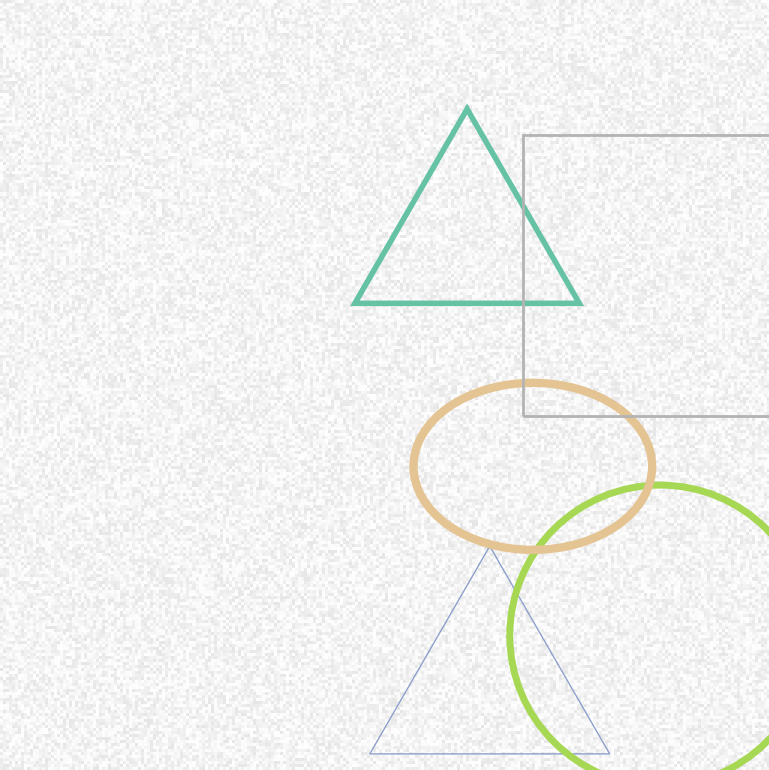[{"shape": "triangle", "thickness": 2, "radius": 0.84, "center": [0.607, 0.69]}, {"shape": "triangle", "thickness": 0.5, "radius": 0.9, "center": [0.636, 0.111]}, {"shape": "circle", "thickness": 2.5, "radius": 0.98, "center": [0.857, 0.175]}, {"shape": "oval", "thickness": 3, "radius": 0.77, "center": [0.692, 0.394]}, {"shape": "square", "thickness": 1, "radius": 0.91, "center": [0.861, 0.642]}]